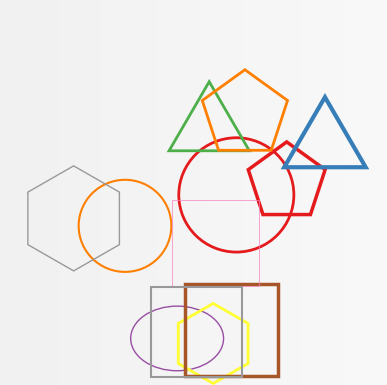[{"shape": "circle", "thickness": 2, "radius": 0.74, "center": [0.61, 0.494]}, {"shape": "pentagon", "thickness": 2.5, "radius": 0.52, "center": [0.74, 0.527]}, {"shape": "triangle", "thickness": 3, "radius": 0.61, "center": [0.839, 0.626]}, {"shape": "triangle", "thickness": 2, "radius": 0.6, "center": [0.54, 0.668]}, {"shape": "oval", "thickness": 1, "radius": 0.6, "center": [0.457, 0.121]}, {"shape": "pentagon", "thickness": 2, "radius": 0.58, "center": [0.632, 0.703]}, {"shape": "circle", "thickness": 1.5, "radius": 0.6, "center": [0.323, 0.413]}, {"shape": "hexagon", "thickness": 2, "radius": 0.52, "center": [0.55, 0.108]}, {"shape": "square", "thickness": 2.5, "radius": 0.6, "center": [0.598, 0.142]}, {"shape": "square", "thickness": 0.5, "radius": 0.56, "center": [0.556, 0.369]}, {"shape": "square", "thickness": 1.5, "radius": 0.59, "center": [0.507, 0.138]}, {"shape": "hexagon", "thickness": 1, "radius": 0.68, "center": [0.19, 0.433]}]